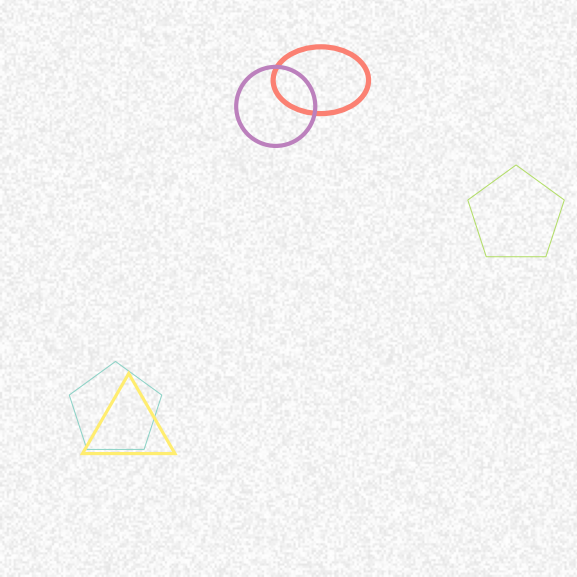[{"shape": "pentagon", "thickness": 0.5, "radius": 0.42, "center": [0.2, 0.289]}, {"shape": "oval", "thickness": 2.5, "radius": 0.41, "center": [0.556, 0.86]}, {"shape": "pentagon", "thickness": 0.5, "radius": 0.44, "center": [0.894, 0.626]}, {"shape": "circle", "thickness": 2, "radius": 0.34, "center": [0.477, 0.815]}, {"shape": "triangle", "thickness": 1.5, "radius": 0.46, "center": [0.223, 0.26]}]